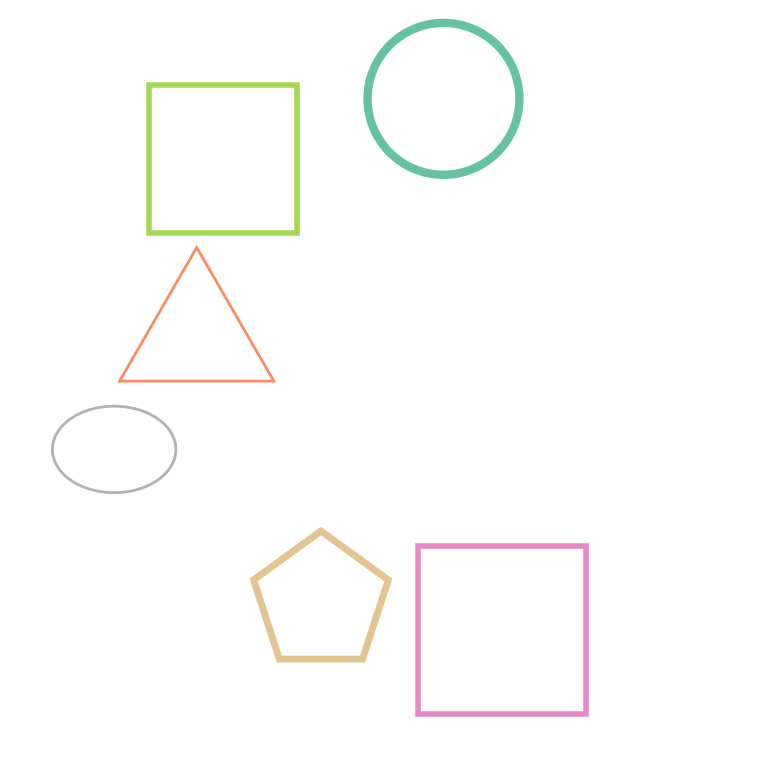[{"shape": "circle", "thickness": 3, "radius": 0.49, "center": [0.576, 0.872]}, {"shape": "triangle", "thickness": 1, "radius": 0.58, "center": [0.255, 0.563]}, {"shape": "square", "thickness": 2, "radius": 0.55, "center": [0.652, 0.182]}, {"shape": "square", "thickness": 2, "radius": 0.48, "center": [0.29, 0.794]}, {"shape": "pentagon", "thickness": 2.5, "radius": 0.46, "center": [0.417, 0.218]}, {"shape": "oval", "thickness": 1, "radius": 0.4, "center": [0.148, 0.416]}]